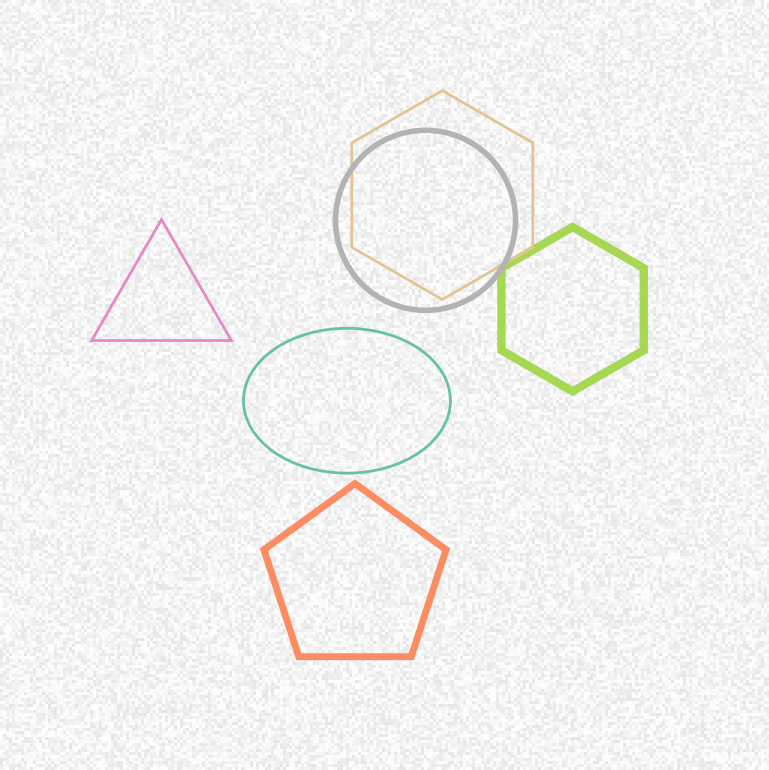[{"shape": "oval", "thickness": 1, "radius": 0.67, "center": [0.451, 0.48]}, {"shape": "pentagon", "thickness": 2.5, "radius": 0.62, "center": [0.461, 0.248]}, {"shape": "triangle", "thickness": 1, "radius": 0.52, "center": [0.21, 0.61]}, {"shape": "hexagon", "thickness": 3, "radius": 0.53, "center": [0.744, 0.598]}, {"shape": "hexagon", "thickness": 1, "radius": 0.68, "center": [0.574, 0.747]}, {"shape": "circle", "thickness": 2, "radius": 0.58, "center": [0.553, 0.714]}]